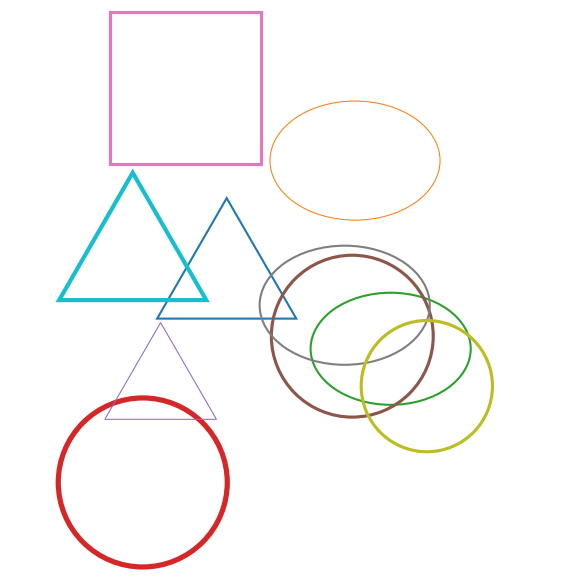[{"shape": "triangle", "thickness": 1, "radius": 0.7, "center": [0.393, 0.517]}, {"shape": "oval", "thickness": 0.5, "radius": 0.74, "center": [0.615, 0.721]}, {"shape": "oval", "thickness": 1, "radius": 0.69, "center": [0.676, 0.395]}, {"shape": "circle", "thickness": 2.5, "radius": 0.73, "center": [0.247, 0.164]}, {"shape": "triangle", "thickness": 0.5, "radius": 0.56, "center": [0.278, 0.329]}, {"shape": "circle", "thickness": 1.5, "radius": 0.7, "center": [0.61, 0.417]}, {"shape": "square", "thickness": 1.5, "radius": 0.66, "center": [0.321, 0.847]}, {"shape": "oval", "thickness": 1, "radius": 0.74, "center": [0.597, 0.471]}, {"shape": "circle", "thickness": 1.5, "radius": 0.57, "center": [0.739, 0.331]}, {"shape": "triangle", "thickness": 2, "radius": 0.74, "center": [0.23, 0.553]}]